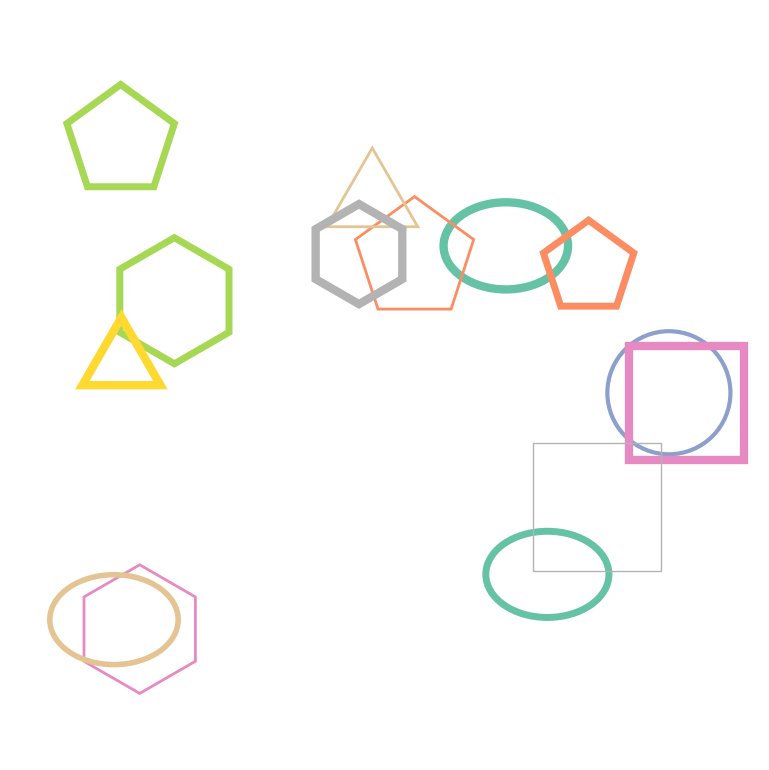[{"shape": "oval", "thickness": 3, "radius": 0.4, "center": [0.657, 0.681]}, {"shape": "oval", "thickness": 2.5, "radius": 0.4, "center": [0.711, 0.254]}, {"shape": "pentagon", "thickness": 2.5, "radius": 0.31, "center": [0.764, 0.652]}, {"shape": "pentagon", "thickness": 1, "radius": 0.4, "center": [0.538, 0.664]}, {"shape": "circle", "thickness": 1.5, "radius": 0.4, "center": [0.869, 0.49]}, {"shape": "hexagon", "thickness": 1, "radius": 0.42, "center": [0.181, 0.183]}, {"shape": "square", "thickness": 3, "radius": 0.37, "center": [0.891, 0.477]}, {"shape": "hexagon", "thickness": 2.5, "radius": 0.41, "center": [0.227, 0.609]}, {"shape": "pentagon", "thickness": 2.5, "radius": 0.37, "center": [0.157, 0.817]}, {"shape": "triangle", "thickness": 3, "radius": 0.29, "center": [0.158, 0.529]}, {"shape": "triangle", "thickness": 1, "radius": 0.34, "center": [0.483, 0.74]}, {"shape": "oval", "thickness": 2, "radius": 0.42, "center": [0.148, 0.195]}, {"shape": "square", "thickness": 0.5, "radius": 0.42, "center": [0.775, 0.341]}, {"shape": "hexagon", "thickness": 3, "radius": 0.32, "center": [0.466, 0.67]}]